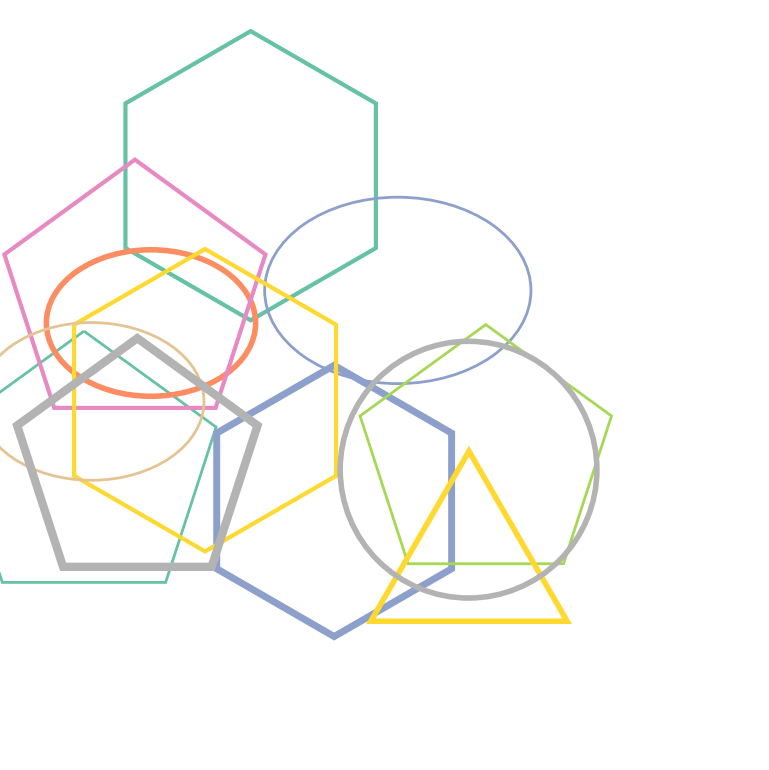[{"shape": "pentagon", "thickness": 1, "radius": 0.9, "center": [0.109, 0.39]}, {"shape": "hexagon", "thickness": 1.5, "radius": 0.94, "center": [0.326, 0.772]}, {"shape": "oval", "thickness": 2, "radius": 0.68, "center": [0.196, 0.58]}, {"shape": "hexagon", "thickness": 2.5, "radius": 0.88, "center": [0.434, 0.349]}, {"shape": "oval", "thickness": 1, "radius": 0.86, "center": [0.517, 0.623]}, {"shape": "pentagon", "thickness": 1.5, "radius": 0.89, "center": [0.175, 0.614]}, {"shape": "pentagon", "thickness": 1, "radius": 0.86, "center": [0.631, 0.407]}, {"shape": "hexagon", "thickness": 1.5, "radius": 0.98, "center": [0.266, 0.48]}, {"shape": "triangle", "thickness": 2, "radius": 0.74, "center": [0.609, 0.267]}, {"shape": "oval", "thickness": 1, "radius": 0.73, "center": [0.119, 0.479]}, {"shape": "circle", "thickness": 2, "radius": 0.83, "center": [0.609, 0.39]}, {"shape": "pentagon", "thickness": 3, "radius": 0.82, "center": [0.178, 0.397]}]